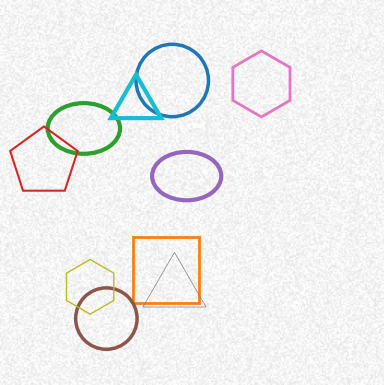[{"shape": "circle", "thickness": 2.5, "radius": 0.47, "center": [0.447, 0.791]}, {"shape": "square", "thickness": 2, "radius": 0.42, "center": [0.431, 0.299]}, {"shape": "oval", "thickness": 3, "radius": 0.47, "center": [0.218, 0.666]}, {"shape": "pentagon", "thickness": 1.5, "radius": 0.46, "center": [0.114, 0.579]}, {"shape": "oval", "thickness": 3, "radius": 0.45, "center": [0.485, 0.543]}, {"shape": "circle", "thickness": 2.5, "radius": 0.4, "center": [0.276, 0.172]}, {"shape": "hexagon", "thickness": 2, "radius": 0.43, "center": [0.679, 0.782]}, {"shape": "triangle", "thickness": 0.5, "radius": 0.47, "center": [0.453, 0.25]}, {"shape": "hexagon", "thickness": 1, "radius": 0.35, "center": [0.234, 0.255]}, {"shape": "triangle", "thickness": 3, "radius": 0.38, "center": [0.353, 0.731]}]